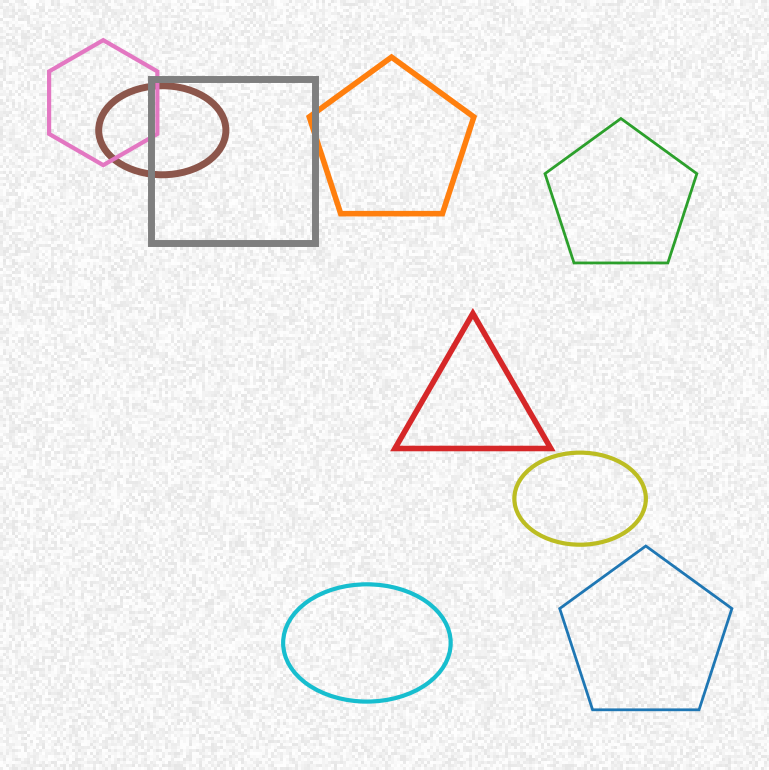[{"shape": "pentagon", "thickness": 1, "radius": 0.59, "center": [0.839, 0.173]}, {"shape": "pentagon", "thickness": 2, "radius": 0.56, "center": [0.509, 0.813]}, {"shape": "pentagon", "thickness": 1, "radius": 0.52, "center": [0.806, 0.742]}, {"shape": "triangle", "thickness": 2, "radius": 0.58, "center": [0.614, 0.476]}, {"shape": "oval", "thickness": 2.5, "radius": 0.41, "center": [0.211, 0.831]}, {"shape": "hexagon", "thickness": 1.5, "radius": 0.41, "center": [0.134, 0.867]}, {"shape": "square", "thickness": 2.5, "radius": 0.53, "center": [0.302, 0.791]}, {"shape": "oval", "thickness": 1.5, "radius": 0.43, "center": [0.753, 0.352]}, {"shape": "oval", "thickness": 1.5, "radius": 0.54, "center": [0.477, 0.165]}]